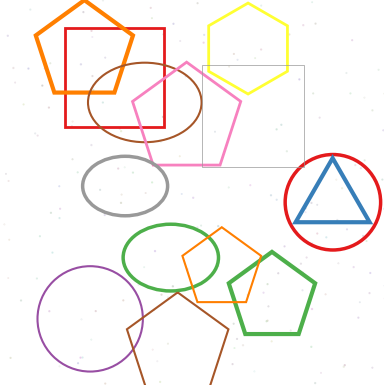[{"shape": "square", "thickness": 2, "radius": 0.65, "center": [0.297, 0.798]}, {"shape": "circle", "thickness": 2.5, "radius": 0.62, "center": [0.865, 0.475]}, {"shape": "triangle", "thickness": 3, "radius": 0.55, "center": [0.864, 0.478]}, {"shape": "pentagon", "thickness": 3, "radius": 0.59, "center": [0.706, 0.228]}, {"shape": "oval", "thickness": 2.5, "radius": 0.62, "center": [0.444, 0.331]}, {"shape": "circle", "thickness": 1.5, "radius": 0.68, "center": [0.234, 0.172]}, {"shape": "pentagon", "thickness": 1.5, "radius": 0.54, "center": [0.576, 0.302]}, {"shape": "pentagon", "thickness": 3, "radius": 0.66, "center": [0.219, 0.867]}, {"shape": "hexagon", "thickness": 2, "radius": 0.59, "center": [0.644, 0.874]}, {"shape": "oval", "thickness": 1.5, "radius": 0.74, "center": [0.376, 0.734]}, {"shape": "pentagon", "thickness": 1.5, "radius": 0.69, "center": [0.462, 0.102]}, {"shape": "pentagon", "thickness": 2, "radius": 0.74, "center": [0.485, 0.691]}, {"shape": "square", "thickness": 0.5, "radius": 0.66, "center": [0.657, 0.698]}, {"shape": "oval", "thickness": 2.5, "radius": 0.55, "center": [0.325, 0.517]}]